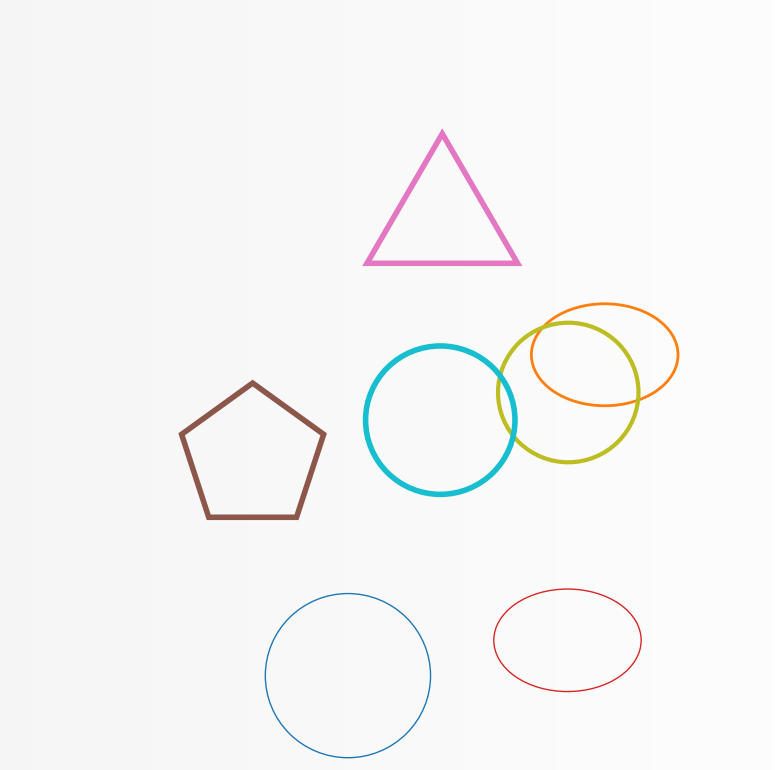[{"shape": "circle", "thickness": 0.5, "radius": 0.53, "center": [0.449, 0.123]}, {"shape": "oval", "thickness": 1, "radius": 0.47, "center": [0.78, 0.539]}, {"shape": "oval", "thickness": 0.5, "radius": 0.48, "center": [0.732, 0.168]}, {"shape": "pentagon", "thickness": 2, "radius": 0.48, "center": [0.326, 0.406]}, {"shape": "triangle", "thickness": 2, "radius": 0.56, "center": [0.571, 0.714]}, {"shape": "circle", "thickness": 1.5, "radius": 0.45, "center": [0.733, 0.49]}, {"shape": "circle", "thickness": 2, "radius": 0.48, "center": [0.568, 0.454]}]